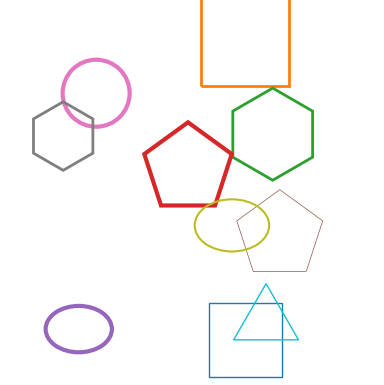[{"shape": "square", "thickness": 1, "radius": 0.48, "center": [0.638, 0.117]}, {"shape": "square", "thickness": 2, "radius": 0.57, "center": [0.637, 0.891]}, {"shape": "hexagon", "thickness": 2, "radius": 0.6, "center": [0.708, 0.652]}, {"shape": "pentagon", "thickness": 3, "radius": 0.6, "center": [0.488, 0.563]}, {"shape": "oval", "thickness": 3, "radius": 0.43, "center": [0.205, 0.145]}, {"shape": "pentagon", "thickness": 0.5, "radius": 0.59, "center": [0.727, 0.39]}, {"shape": "circle", "thickness": 3, "radius": 0.44, "center": [0.25, 0.758]}, {"shape": "hexagon", "thickness": 2, "radius": 0.45, "center": [0.164, 0.647]}, {"shape": "oval", "thickness": 1.5, "radius": 0.48, "center": [0.602, 0.415]}, {"shape": "triangle", "thickness": 1, "radius": 0.49, "center": [0.691, 0.166]}]